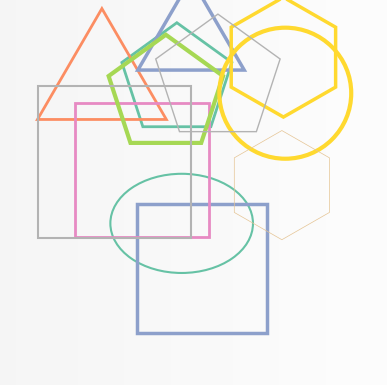[{"shape": "pentagon", "thickness": 2, "radius": 0.75, "center": [0.456, 0.792]}, {"shape": "oval", "thickness": 1.5, "radius": 0.92, "center": [0.469, 0.42]}, {"shape": "triangle", "thickness": 2, "radius": 0.96, "center": [0.263, 0.786]}, {"shape": "triangle", "thickness": 2.5, "radius": 0.79, "center": [0.493, 0.897]}, {"shape": "square", "thickness": 2.5, "radius": 0.84, "center": [0.521, 0.302]}, {"shape": "square", "thickness": 2, "radius": 0.87, "center": [0.366, 0.557]}, {"shape": "pentagon", "thickness": 3, "radius": 0.78, "center": [0.428, 0.754]}, {"shape": "hexagon", "thickness": 2.5, "radius": 0.78, "center": [0.731, 0.852]}, {"shape": "circle", "thickness": 3, "radius": 0.85, "center": [0.736, 0.758]}, {"shape": "hexagon", "thickness": 0.5, "radius": 0.71, "center": [0.727, 0.519]}, {"shape": "pentagon", "thickness": 1, "radius": 0.84, "center": [0.562, 0.795]}, {"shape": "square", "thickness": 1.5, "radius": 0.99, "center": [0.295, 0.578]}]